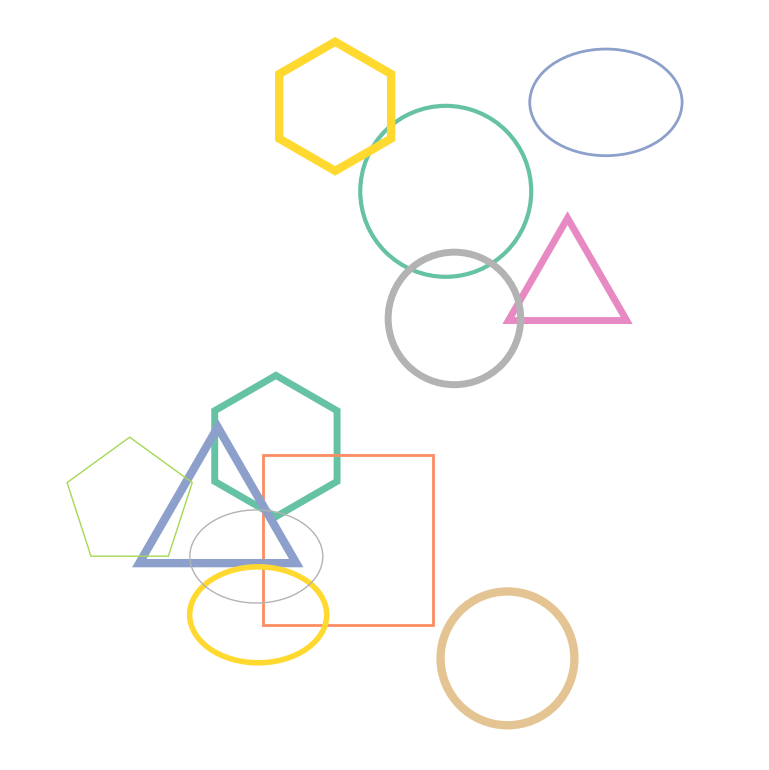[{"shape": "circle", "thickness": 1.5, "radius": 0.56, "center": [0.579, 0.752]}, {"shape": "hexagon", "thickness": 2.5, "radius": 0.46, "center": [0.358, 0.421]}, {"shape": "square", "thickness": 1, "radius": 0.55, "center": [0.452, 0.299]}, {"shape": "triangle", "thickness": 3, "radius": 0.59, "center": [0.283, 0.327]}, {"shape": "oval", "thickness": 1, "radius": 0.49, "center": [0.787, 0.867]}, {"shape": "triangle", "thickness": 2.5, "radius": 0.44, "center": [0.737, 0.628]}, {"shape": "pentagon", "thickness": 0.5, "radius": 0.43, "center": [0.168, 0.347]}, {"shape": "oval", "thickness": 2, "radius": 0.45, "center": [0.335, 0.202]}, {"shape": "hexagon", "thickness": 3, "radius": 0.42, "center": [0.435, 0.862]}, {"shape": "circle", "thickness": 3, "radius": 0.43, "center": [0.659, 0.145]}, {"shape": "circle", "thickness": 2.5, "radius": 0.43, "center": [0.59, 0.586]}, {"shape": "oval", "thickness": 0.5, "radius": 0.43, "center": [0.333, 0.277]}]